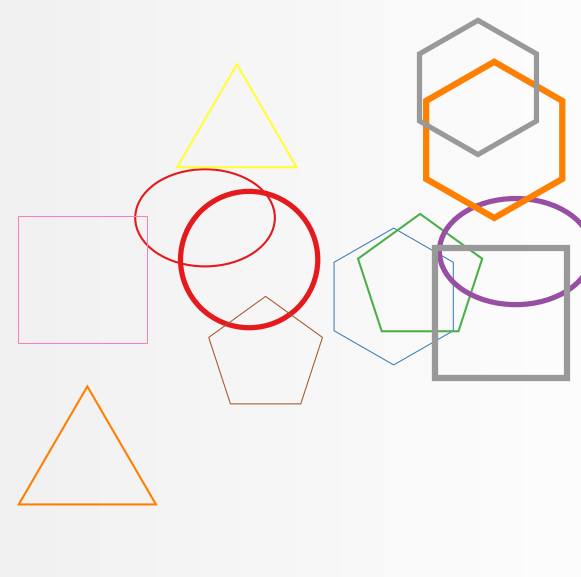[{"shape": "circle", "thickness": 2.5, "radius": 0.59, "center": [0.429, 0.55]}, {"shape": "oval", "thickness": 1, "radius": 0.6, "center": [0.353, 0.622]}, {"shape": "hexagon", "thickness": 0.5, "radius": 0.59, "center": [0.677, 0.486]}, {"shape": "pentagon", "thickness": 1, "radius": 0.56, "center": [0.723, 0.516]}, {"shape": "oval", "thickness": 2.5, "radius": 0.66, "center": [0.887, 0.563]}, {"shape": "triangle", "thickness": 1, "radius": 0.68, "center": [0.15, 0.194]}, {"shape": "hexagon", "thickness": 3, "radius": 0.68, "center": [0.85, 0.757]}, {"shape": "triangle", "thickness": 1, "radius": 0.59, "center": [0.408, 0.769]}, {"shape": "pentagon", "thickness": 0.5, "radius": 0.51, "center": [0.457, 0.383]}, {"shape": "square", "thickness": 0.5, "radius": 0.55, "center": [0.142, 0.515]}, {"shape": "hexagon", "thickness": 2.5, "radius": 0.58, "center": [0.822, 0.848]}, {"shape": "square", "thickness": 3, "radius": 0.57, "center": [0.862, 0.457]}]